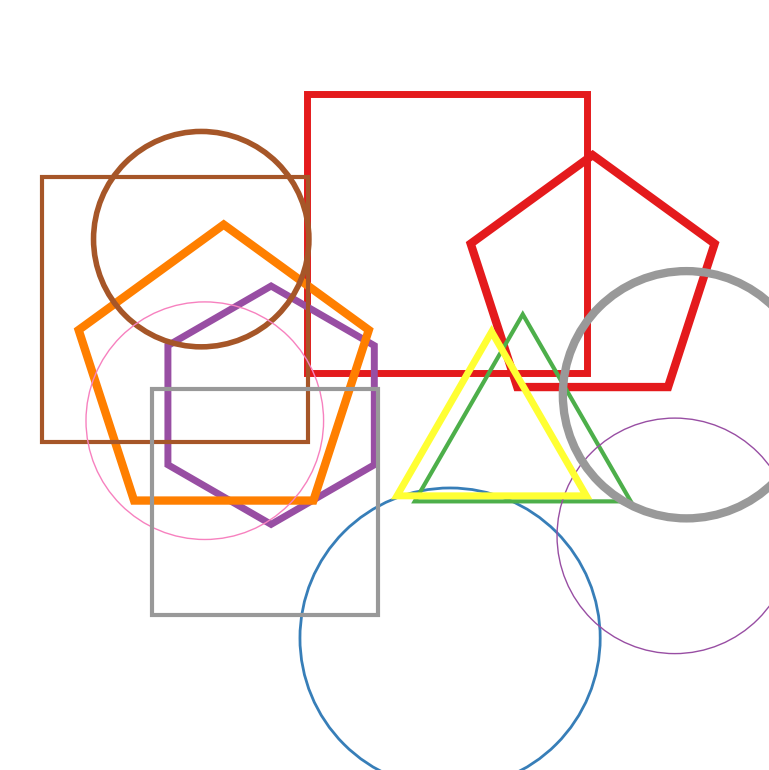[{"shape": "pentagon", "thickness": 3, "radius": 0.83, "center": [0.77, 0.632]}, {"shape": "square", "thickness": 2.5, "radius": 0.91, "center": [0.581, 0.697]}, {"shape": "circle", "thickness": 1, "radius": 0.97, "center": [0.585, 0.171]}, {"shape": "triangle", "thickness": 1.5, "radius": 0.81, "center": [0.679, 0.43]}, {"shape": "circle", "thickness": 0.5, "radius": 0.76, "center": [0.876, 0.304]}, {"shape": "hexagon", "thickness": 2.5, "radius": 0.77, "center": [0.352, 0.474]}, {"shape": "pentagon", "thickness": 3, "radius": 0.99, "center": [0.291, 0.51]}, {"shape": "triangle", "thickness": 2.5, "radius": 0.71, "center": [0.639, 0.427]}, {"shape": "circle", "thickness": 2, "radius": 0.7, "center": [0.261, 0.689]}, {"shape": "square", "thickness": 1.5, "radius": 0.86, "center": [0.227, 0.598]}, {"shape": "circle", "thickness": 0.5, "radius": 0.77, "center": [0.266, 0.454]}, {"shape": "circle", "thickness": 3, "radius": 0.8, "center": [0.892, 0.487]}, {"shape": "square", "thickness": 1.5, "radius": 0.73, "center": [0.344, 0.348]}]